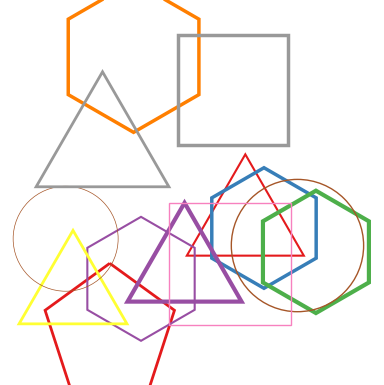[{"shape": "triangle", "thickness": 1.5, "radius": 0.88, "center": [0.637, 0.424]}, {"shape": "pentagon", "thickness": 2, "radius": 0.88, "center": [0.285, 0.139]}, {"shape": "hexagon", "thickness": 2.5, "radius": 0.78, "center": [0.686, 0.408]}, {"shape": "hexagon", "thickness": 3, "radius": 0.79, "center": [0.821, 0.346]}, {"shape": "triangle", "thickness": 3, "radius": 0.85, "center": [0.479, 0.302]}, {"shape": "hexagon", "thickness": 1.5, "radius": 0.8, "center": [0.366, 0.276]}, {"shape": "hexagon", "thickness": 2.5, "radius": 0.98, "center": [0.347, 0.852]}, {"shape": "triangle", "thickness": 2, "radius": 0.81, "center": [0.19, 0.24]}, {"shape": "circle", "thickness": 1, "radius": 0.86, "center": [0.773, 0.362]}, {"shape": "circle", "thickness": 0.5, "radius": 0.68, "center": [0.171, 0.38]}, {"shape": "square", "thickness": 1, "radius": 0.79, "center": [0.599, 0.316]}, {"shape": "square", "thickness": 2.5, "radius": 0.71, "center": [0.606, 0.767]}, {"shape": "triangle", "thickness": 2, "radius": 1.0, "center": [0.266, 0.614]}]